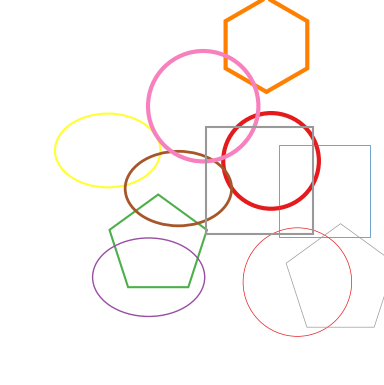[{"shape": "circle", "thickness": 3, "radius": 0.62, "center": [0.704, 0.582]}, {"shape": "circle", "thickness": 0.5, "radius": 0.7, "center": [0.772, 0.267]}, {"shape": "square", "thickness": 0.5, "radius": 0.59, "center": [0.842, 0.503]}, {"shape": "pentagon", "thickness": 1.5, "radius": 0.67, "center": [0.411, 0.362]}, {"shape": "oval", "thickness": 1, "radius": 0.73, "center": [0.386, 0.28]}, {"shape": "hexagon", "thickness": 3, "radius": 0.61, "center": [0.692, 0.884]}, {"shape": "oval", "thickness": 1.5, "radius": 0.68, "center": [0.28, 0.609]}, {"shape": "oval", "thickness": 2, "radius": 0.69, "center": [0.463, 0.51]}, {"shape": "circle", "thickness": 3, "radius": 0.72, "center": [0.528, 0.724]}, {"shape": "pentagon", "thickness": 0.5, "radius": 0.74, "center": [0.885, 0.27]}, {"shape": "square", "thickness": 1.5, "radius": 0.7, "center": [0.675, 0.531]}]